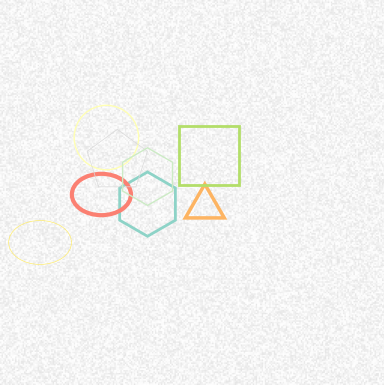[{"shape": "hexagon", "thickness": 2, "radius": 0.42, "center": [0.383, 0.47]}, {"shape": "circle", "thickness": 1, "radius": 0.42, "center": [0.276, 0.643]}, {"shape": "oval", "thickness": 3, "radius": 0.38, "center": [0.263, 0.495]}, {"shape": "triangle", "thickness": 2.5, "radius": 0.29, "center": [0.532, 0.463]}, {"shape": "square", "thickness": 2, "radius": 0.38, "center": [0.543, 0.597]}, {"shape": "pentagon", "thickness": 0.5, "radius": 0.41, "center": [0.305, 0.581]}, {"shape": "hexagon", "thickness": 1, "radius": 0.37, "center": [0.383, 0.541]}, {"shape": "oval", "thickness": 0.5, "radius": 0.41, "center": [0.104, 0.37]}]